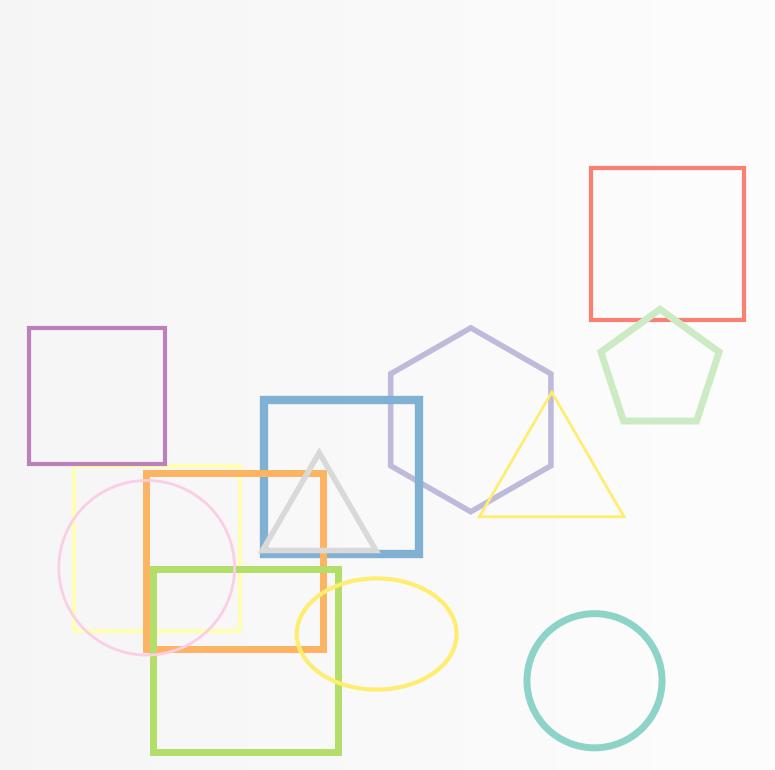[{"shape": "circle", "thickness": 2.5, "radius": 0.44, "center": [0.767, 0.116]}, {"shape": "square", "thickness": 1.5, "radius": 0.54, "center": [0.203, 0.288]}, {"shape": "hexagon", "thickness": 2, "radius": 0.6, "center": [0.607, 0.455]}, {"shape": "square", "thickness": 1.5, "radius": 0.49, "center": [0.861, 0.684]}, {"shape": "square", "thickness": 3, "radius": 0.5, "center": [0.44, 0.381]}, {"shape": "square", "thickness": 2.5, "radius": 0.57, "center": [0.302, 0.272]}, {"shape": "square", "thickness": 2.5, "radius": 0.6, "center": [0.317, 0.142]}, {"shape": "circle", "thickness": 1, "radius": 0.57, "center": [0.189, 0.263]}, {"shape": "triangle", "thickness": 2, "radius": 0.42, "center": [0.412, 0.327]}, {"shape": "square", "thickness": 1.5, "radius": 0.44, "center": [0.125, 0.485]}, {"shape": "pentagon", "thickness": 2.5, "radius": 0.4, "center": [0.852, 0.518]}, {"shape": "triangle", "thickness": 1, "radius": 0.54, "center": [0.712, 0.383]}, {"shape": "oval", "thickness": 1.5, "radius": 0.52, "center": [0.486, 0.177]}]